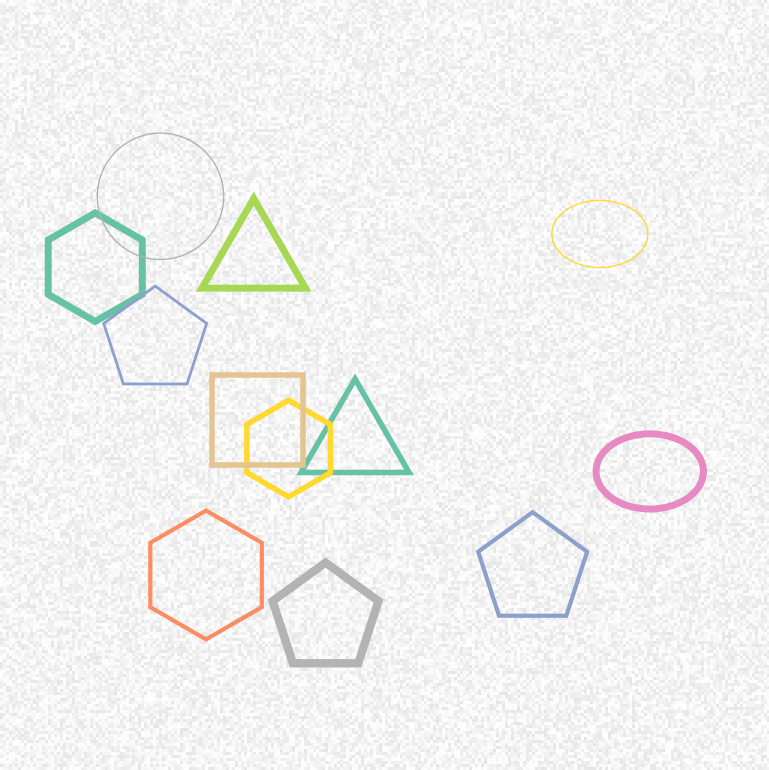[{"shape": "triangle", "thickness": 2, "radius": 0.4, "center": [0.461, 0.427]}, {"shape": "hexagon", "thickness": 2.5, "radius": 0.35, "center": [0.124, 0.653]}, {"shape": "hexagon", "thickness": 1.5, "radius": 0.42, "center": [0.268, 0.253]}, {"shape": "pentagon", "thickness": 1.5, "radius": 0.37, "center": [0.692, 0.26]}, {"shape": "pentagon", "thickness": 1, "radius": 0.35, "center": [0.202, 0.558]}, {"shape": "oval", "thickness": 2.5, "radius": 0.35, "center": [0.844, 0.388]}, {"shape": "triangle", "thickness": 2.5, "radius": 0.39, "center": [0.33, 0.665]}, {"shape": "hexagon", "thickness": 2, "radius": 0.31, "center": [0.375, 0.417]}, {"shape": "oval", "thickness": 0.5, "radius": 0.31, "center": [0.779, 0.696]}, {"shape": "square", "thickness": 2, "radius": 0.29, "center": [0.334, 0.454]}, {"shape": "circle", "thickness": 0.5, "radius": 0.41, "center": [0.208, 0.745]}, {"shape": "pentagon", "thickness": 3, "radius": 0.36, "center": [0.423, 0.197]}]